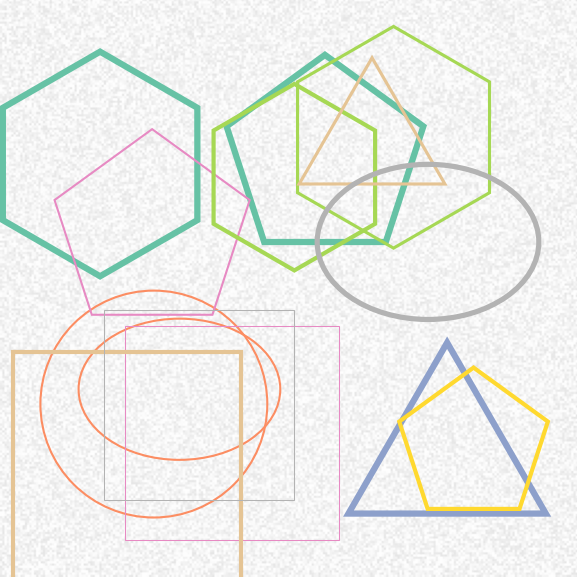[{"shape": "pentagon", "thickness": 3, "radius": 0.9, "center": [0.563, 0.725]}, {"shape": "hexagon", "thickness": 3, "radius": 0.97, "center": [0.173, 0.715]}, {"shape": "oval", "thickness": 1, "radius": 0.87, "center": [0.311, 0.325]}, {"shape": "circle", "thickness": 1, "radius": 0.98, "center": [0.266, 0.299]}, {"shape": "triangle", "thickness": 3, "radius": 0.99, "center": [0.774, 0.208]}, {"shape": "square", "thickness": 0.5, "radius": 0.93, "center": [0.402, 0.249]}, {"shape": "pentagon", "thickness": 1, "radius": 0.89, "center": [0.263, 0.598]}, {"shape": "hexagon", "thickness": 1.5, "radius": 0.96, "center": [0.681, 0.761]}, {"shape": "hexagon", "thickness": 2, "radius": 0.81, "center": [0.51, 0.692]}, {"shape": "pentagon", "thickness": 2, "radius": 0.68, "center": [0.82, 0.227]}, {"shape": "square", "thickness": 2, "radius": 0.99, "center": [0.221, 0.192]}, {"shape": "triangle", "thickness": 1.5, "radius": 0.73, "center": [0.644, 0.753]}, {"shape": "square", "thickness": 0.5, "radius": 0.82, "center": [0.344, 0.298]}, {"shape": "oval", "thickness": 2.5, "radius": 0.96, "center": [0.741, 0.58]}]